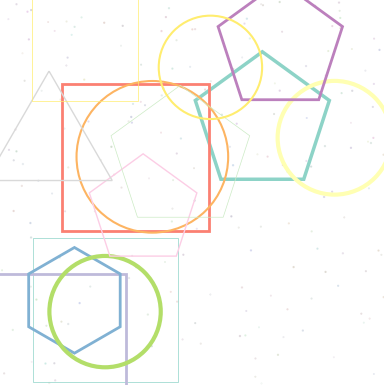[{"shape": "square", "thickness": 0.5, "radius": 0.94, "center": [0.274, 0.195]}, {"shape": "pentagon", "thickness": 2.5, "radius": 0.92, "center": [0.681, 0.682]}, {"shape": "circle", "thickness": 3, "radius": 0.74, "center": [0.869, 0.642]}, {"shape": "square", "thickness": 2, "radius": 0.88, "center": [0.152, 0.113]}, {"shape": "square", "thickness": 2, "radius": 0.96, "center": [0.352, 0.592]}, {"shape": "hexagon", "thickness": 2, "radius": 0.69, "center": [0.193, 0.22]}, {"shape": "circle", "thickness": 1.5, "radius": 0.98, "center": [0.396, 0.593]}, {"shape": "circle", "thickness": 3, "radius": 0.72, "center": [0.273, 0.191]}, {"shape": "pentagon", "thickness": 1, "radius": 0.73, "center": [0.372, 0.454]}, {"shape": "triangle", "thickness": 1, "radius": 0.95, "center": [0.127, 0.626]}, {"shape": "pentagon", "thickness": 2, "radius": 0.85, "center": [0.728, 0.878]}, {"shape": "pentagon", "thickness": 0.5, "radius": 0.95, "center": [0.468, 0.589]}, {"shape": "circle", "thickness": 1.5, "radius": 0.67, "center": [0.547, 0.825]}, {"shape": "square", "thickness": 0.5, "radius": 0.69, "center": [0.221, 0.874]}]